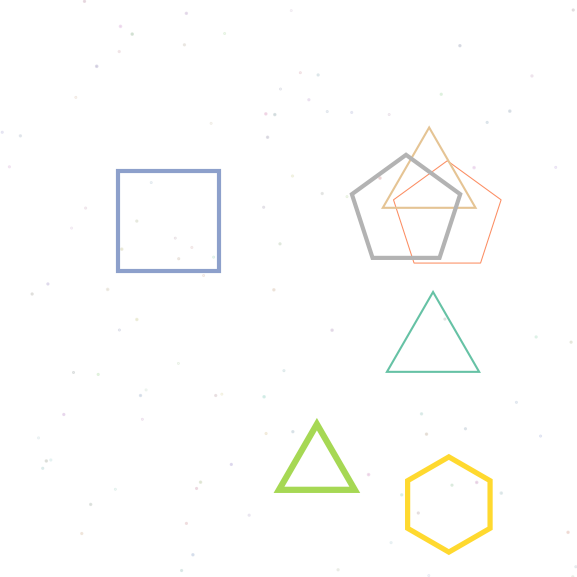[{"shape": "triangle", "thickness": 1, "radius": 0.46, "center": [0.75, 0.401]}, {"shape": "pentagon", "thickness": 0.5, "radius": 0.49, "center": [0.775, 0.623]}, {"shape": "square", "thickness": 2, "radius": 0.44, "center": [0.292, 0.616]}, {"shape": "triangle", "thickness": 3, "radius": 0.38, "center": [0.549, 0.189]}, {"shape": "hexagon", "thickness": 2.5, "radius": 0.41, "center": [0.777, 0.126]}, {"shape": "triangle", "thickness": 1, "radius": 0.46, "center": [0.743, 0.686]}, {"shape": "pentagon", "thickness": 2, "radius": 0.49, "center": [0.703, 0.632]}]